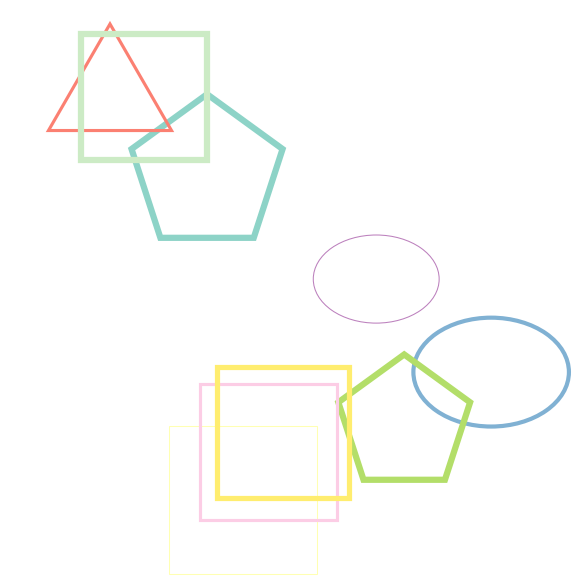[{"shape": "pentagon", "thickness": 3, "radius": 0.69, "center": [0.359, 0.699]}, {"shape": "square", "thickness": 0.5, "radius": 0.64, "center": [0.421, 0.134]}, {"shape": "triangle", "thickness": 1.5, "radius": 0.62, "center": [0.19, 0.835]}, {"shape": "oval", "thickness": 2, "radius": 0.67, "center": [0.85, 0.355]}, {"shape": "pentagon", "thickness": 3, "radius": 0.6, "center": [0.7, 0.265]}, {"shape": "square", "thickness": 1.5, "radius": 0.59, "center": [0.465, 0.216]}, {"shape": "oval", "thickness": 0.5, "radius": 0.54, "center": [0.651, 0.516]}, {"shape": "square", "thickness": 3, "radius": 0.55, "center": [0.25, 0.832]}, {"shape": "square", "thickness": 2.5, "radius": 0.57, "center": [0.49, 0.25]}]